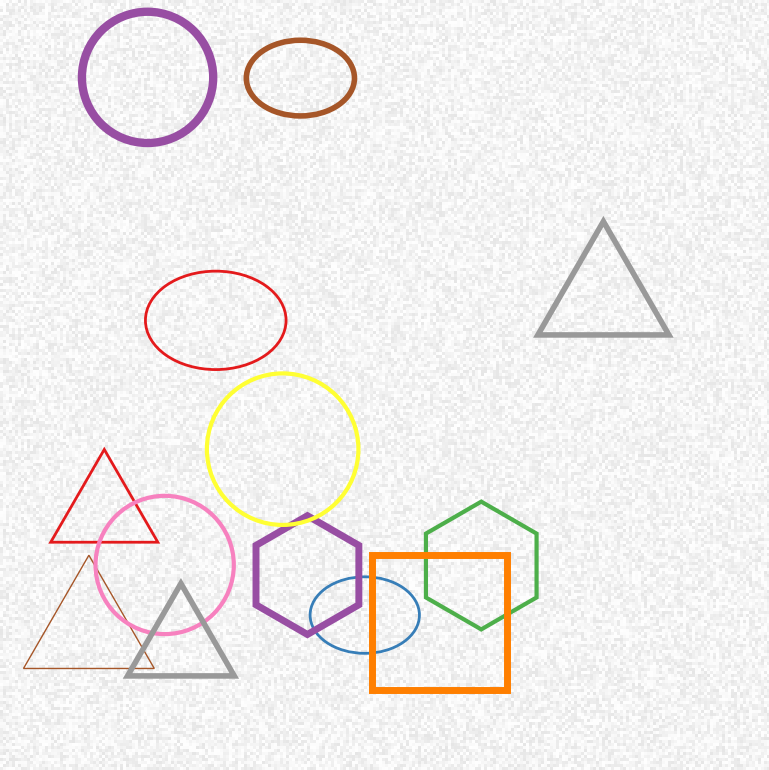[{"shape": "oval", "thickness": 1, "radius": 0.46, "center": [0.28, 0.584]}, {"shape": "triangle", "thickness": 1, "radius": 0.4, "center": [0.135, 0.336]}, {"shape": "oval", "thickness": 1, "radius": 0.35, "center": [0.474, 0.201]}, {"shape": "hexagon", "thickness": 1.5, "radius": 0.41, "center": [0.625, 0.266]}, {"shape": "circle", "thickness": 3, "radius": 0.43, "center": [0.192, 0.9]}, {"shape": "hexagon", "thickness": 2.5, "radius": 0.39, "center": [0.399, 0.253]}, {"shape": "square", "thickness": 2.5, "radius": 0.44, "center": [0.571, 0.192]}, {"shape": "circle", "thickness": 1.5, "radius": 0.49, "center": [0.367, 0.417]}, {"shape": "triangle", "thickness": 0.5, "radius": 0.49, "center": [0.115, 0.181]}, {"shape": "oval", "thickness": 2, "radius": 0.35, "center": [0.39, 0.899]}, {"shape": "circle", "thickness": 1.5, "radius": 0.45, "center": [0.214, 0.266]}, {"shape": "triangle", "thickness": 2, "radius": 0.4, "center": [0.235, 0.162]}, {"shape": "triangle", "thickness": 2, "radius": 0.49, "center": [0.784, 0.614]}]